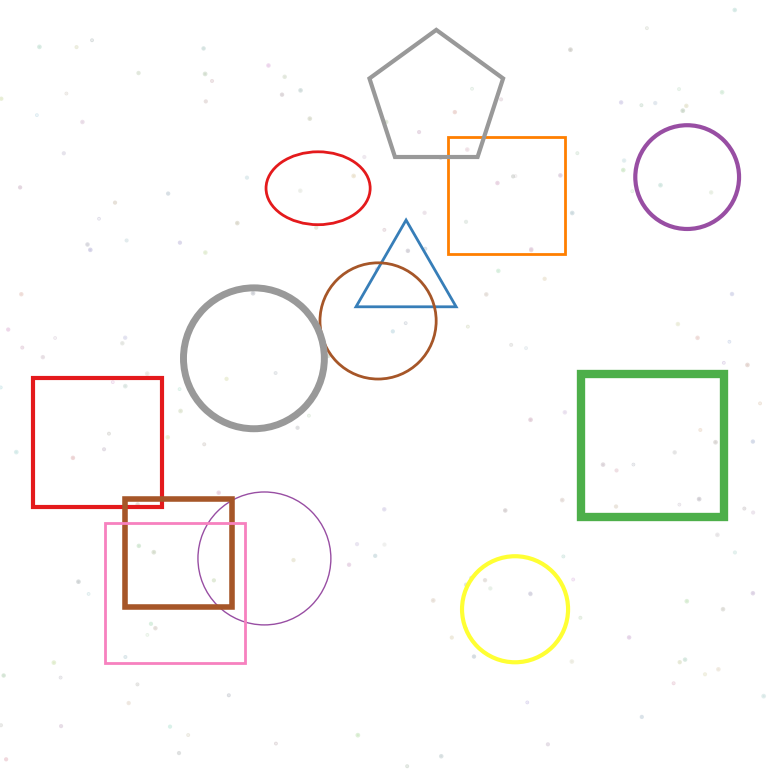[{"shape": "oval", "thickness": 1, "radius": 0.34, "center": [0.413, 0.756]}, {"shape": "square", "thickness": 1.5, "radius": 0.42, "center": [0.127, 0.425]}, {"shape": "triangle", "thickness": 1, "radius": 0.38, "center": [0.527, 0.639]}, {"shape": "square", "thickness": 3, "radius": 0.46, "center": [0.847, 0.421]}, {"shape": "circle", "thickness": 1.5, "radius": 0.34, "center": [0.892, 0.77]}, {"shape": "circle", "thickness": 0.5, "radius": 0.43, "center": [0.343, 0.275]}, {"shape": "square", "thickness": 1, "radius": 0.38, "center": [0.658, 0.746]}, {"shape": "circle", "thickness": 1.5, "radius": 0.34, "center": [0.669, 0.209]}, {"shape": "circle", "thickness": 1, "radius": 0.38, "center": [0.491, 0.583]}, {"shape": "square", "thickness": 2, "radius": 0.35, "center": [0.232, 0.282]}, {"shape": "square", "thickness": 1, "radius": 0.45, "center": [0.228, 0.23]}, {"shape": "pentagon", "thickness": 1.5, "radius": 0.46, "center": [0.567, 0.87]}, {"shape": "circle", "thickness": 2.5, "radius": 0.46, "center": [0.33, 0.535]}]